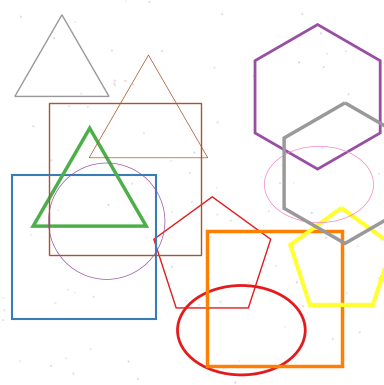[{"shape": "oval", "thickness": 2, "radius": 0.83, "center": [0.627, 0.142]}, {"shape": "pentagon", "thickness": 1, "radius": 0.8, "center": [0.551, 0.329]}, {"shape": "square", "thickness": 1.5, "radius": 0.93, "center": [0.218, 0.358]}, {"shape": "triangle", "thickness": 2.5, "radius": 0.85, "center": [0.233, 0.497]}, {"shape": "circle", "thickness": 0.5, "radius": 0.76, "center": [0.277, 0.425]}, {"shape": "hexagon", "thickness": 2, "radius": 0.94, "center": [0.825, 0.748]}, {"shape": "square", "thickness": 2.5, "radius": 0.88, "center": [0.713, 0.224]}, {"shape": "pentagon", "thickness": 3, "radius": 0.7, "center": [0.887, 0.321]}, {"shape": "triangle", "thickness": 0.5, "radius": 0.89, "center": [0.386, 0.679]}, {"shape": "square", "thickness": 1, "radius": 0.98, "center": [0.325, 0.535]}, {"shape": "oval", "thickness": 0.5, "radius": 0.71, "center": [0.829, 0.521]}, {"shape": "triangle", "thickness": 1, "radius": 0.71, "center": [0.161, 0.82]}, {"shape": "hexagon", "thickness": 2.5, "radius": 0.91, "center": [0.896, 0.55]}]